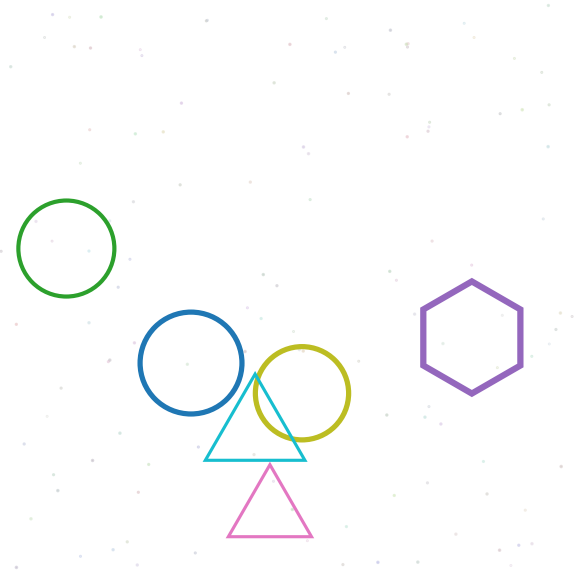[{"shape": "circle", "thickness": 2.5, "radius": 0.44, "center": [0.331, 0.37]}, {"shape": "circle", "thickness": 2, "radius": 0.42, "center": [0.115, 0.569]}, {"shape": "hexagon", "thickness": 3, "radius": 0.49, "center": [0.817, 0.415]}, {"shape": "triangle", "thickness": 1.5, "radius": 0.42, "center": [0.467, 0.111]}, {"shape": "circle", "thickness": 2.5, "radius": 0.4, "center": [0.523, 0.318]}, {"shape": "triangle", "thickness": 1.5, "radius": 0.5, "center": [0.442, 0.252]}]